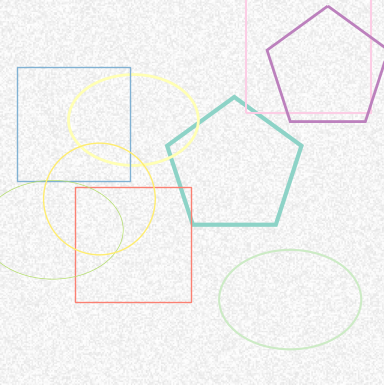[{"shape": "pentagon", "thickness": 3, "radius": 0.92, "center": [0.609, 0.565]}, {"shape": "oval", "thickness": 2, "radius": 0.84, "center": [0.347, 0.688]}, {"shape": "square", "thickness": 1, "radius": 0.75, "center": [0.345, 0.365]}, {"shape": "square", "thickness": 1, "radius": 0.74, "center": [0.191, 0.678]}, {"shape": "oval", "thickness": 0.5, "radius": 0.92, "center": [0.137, 0.403]}, {"shape": "square", "thickness": 1.5, "radius": 0.81, "center": [0.801, 0.869]}, {"shape": "pentagon", "thickness": 2, "radius": 0.83, "center": [0.851, 0.818]}, {"shape": "oval", "thickness": 1.5, "radius": 0.92, "center": [0.754, 0.222]}, {"shape": "circle", "thickness": 1, "radius": 0.73, "center": [0.258, 0.483]}]